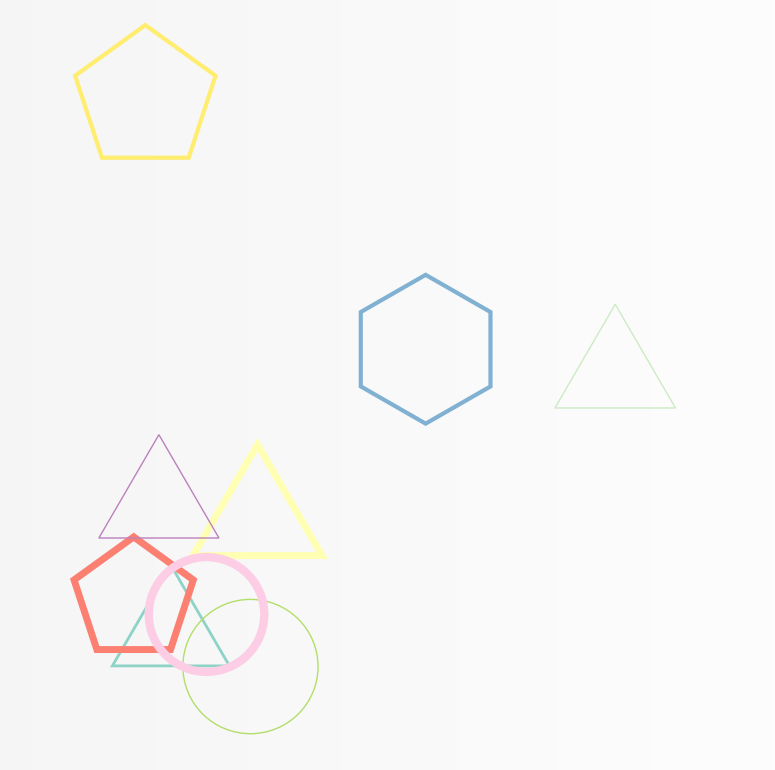[{"shape": "triangle", "thickness": 1, "radius": 0.44, "center": [0.221, 0.179]}, {"shape": "triangle", "thickness": 2.5, "radius": 0.48, "center": [0.332, 0.327]}, {"shape": "pentagon", "thickness": 2.5, "radius": 0.4, "center": [0.172, 0.222]}, {"shape": "hexagon", "thickness": 1.5, "radius": 0.48, "center": [0.549, 0.546]}, {"shape": "circle", "thickness": 0.5, "radius": 0.44, "center": [0.323, 0.134]}, {"shape": "circle", "thickness": 3, "radius": 0.37, "center": [0.266, 0.202]}, {"shape": "triangle", "thickness": 0.5, "radius": 0.45, "center": [0.205, 0.346]}, {"shape": "triangle", "thickness": 0.5, "radius": 0.45, "center": [0.794, 0.515]}, {"shape": "pentagon", "thickness": 1.5, "radius": 0.48, "center": [0.188, 0.872]}]